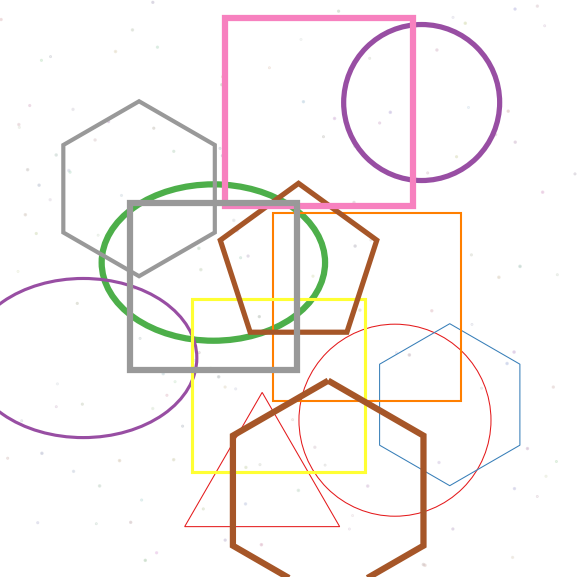[{"shape": "circle", "thickness": 0.5, "radius": 0.83, "center": [0.684, 0.272]}, {"shape": "triangle", "thickness": 0.5, "radius": 0.77, "center": [0.454, 0.165]}, {"shape": "hexagon", "thickness": 0.5, "radius": 0.7, "center": [0.779, 0.298]}, {"shape": "oval", "thickness": 3, "radius": 0.97, "center": [0.369, 0.545]}, {"shape": "oval", "thickness": 1.5, "radius": 0.98, "center": [0.144, 0.379]}, {"shape": "circle", "thickness": 2.5, "radius": 0.68, "center": [0.73, 0.822]}, {"shape": "square", "thickness": 1, "radius": 0.81, "center": [0.636, 0.468]}, {"shape": "square", "thickness": 1.5, "radius": 0.75, "center": [0.482, 0.332]}, {"shape": "hexagon", "thickness": 3, "radius": 0.95, "center": [0.568, 0.15]}, {"shape": "pentagon", "thickness": 2.5, "radius": 0.71, "center": [0.517, 0.539]}, {"shape": "square", "thickness": 3, "radius": 0.82, "center": [0.553, 0.805]}, {"shape": "hexagon", "thickness": 2, "radius": 0.76, "center": [0.241, 0.672]}, {"shape": "square", "thickness": 3, "radius": 0.72, "center": [0.369, 0.503]}]